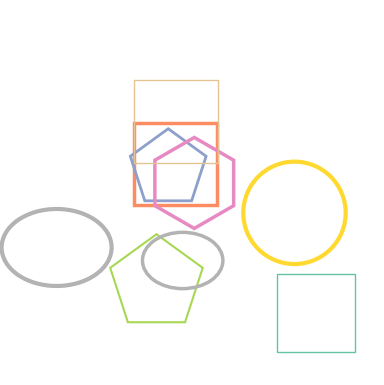[{"shape": "square", "thickness": 1, "radius": 0.51, "center": [0.821, 0.187]}, {"shape": "square", "thickness": 2.5, "radius": 0.53, "center": [0.456, 0.574]}, {"shape": "pentagon", "thickness": 2, "radius": 0.52, "center": [0.437, 0.562]}, {"shape": "hexagon", "thickness": 2.5, "radius": 0.59, "center": [0.505, 0.525]}, {"shape": "pentagon", "thickness": 1.5, "radius": 0.63, "center": [0.406, 0.265]}, {"shape": "circle", "thickness": 3, "radius": 0.66, "center": [0.765, 0.447]}, {"shape": "square", "thickness": 1, "radius": 0.54, "center": [0.457, 0.685]}, {"shape": "oval", "thickness": 2.5, "radius": 0.52, "center": [0.474, 0.323]}, {"shape": "oval", "thickness": 3, "radius": 0.71, "center": [0.147, 0.357]}]